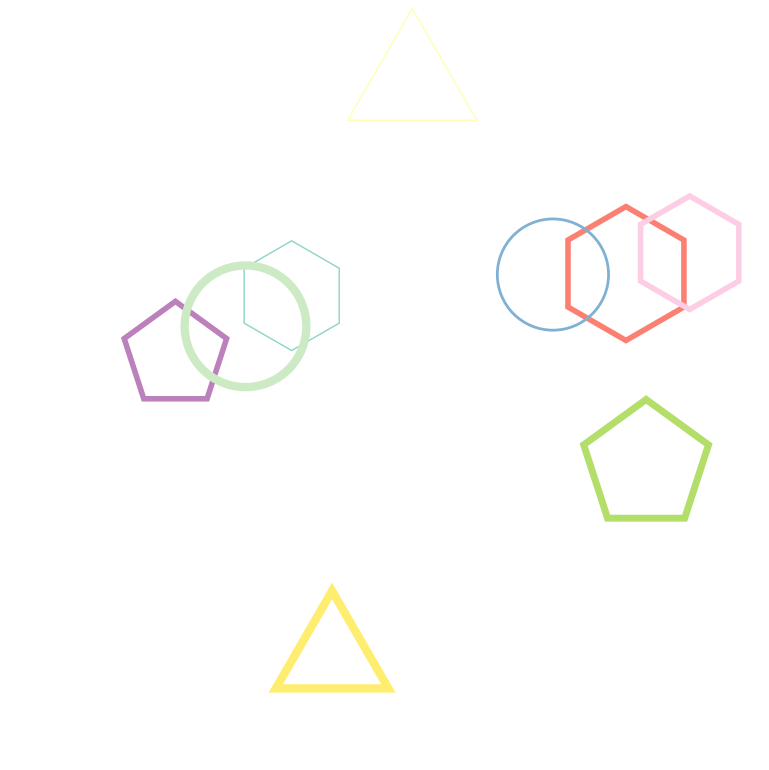[{"shape": "hexagon", "thickness": 0.5, "radius": 0.36, "center": [0.379, 0.616]}, {"shape": "triangle", "thickness": 0.5, "radius": 0.48, "center": [0.535, 0.892]}, {"shape": "hexagon", "thickness": 2, "radius": 0.43, "center": [0.813, 0.645]}, {"shape": "circle", "thickness": 1, "radius": 0.36, "center": [0.718, 0.643]}, {"shape": "pentagon", "thickness": 2.5, "radius": 0.43, "center": [0.839, 0.396]}, {"shape": "hexagon", "thickness": 2, "radius": 0.37, "center": [0.896, 0.672]}, {"shape": "pentagon", "thickness": 2, "radius": 0.35, "center": [0.228, 0.539]}, {"shape": "circle", "thickness": 3, "radius": 0.4, "center": [0.319, 0.576]}, {"shape": "triangle", "thickness": 3, "radius": 0.42, "center": [0.431, 0.148]}]